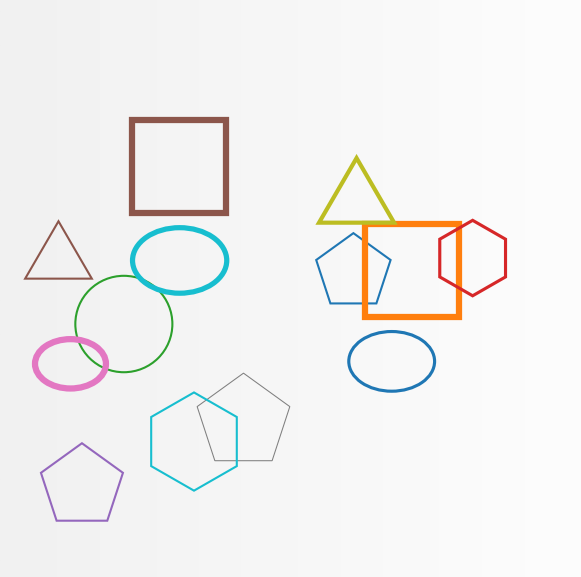[{"shape": "pentagon", "thickness": 1, "radius": 0.34, "center": [0.608, 0.528]}, {"shape": "oval", "thickness": 1.5, "radius": 0.37, "center": [0.674, 0.373]}, {"shape": "square", "thickness": 3, "radius": 0.4, "center": [0.709, 0.53]}, {"shape": "circle", "thickness": 1, "radius": 0.42, "center": [0.213, 0.438]}, {"shape": "hexagon", "thickness": 1.5, "radius": 0.33, "center": [0.813, 0.552]}, {"shape": "pentagon", "thickness": 1, "radius": 0.37, "center": [0.141, 0.157]}, {"shape": "triangle", "thickness": 1, "radius": 0.33, "center": [0.101, 0.55]}, {"shape": "square", "thickness": 3, "radius": 0.4, "center": [0.308, 0.71]}, {"shape": "oval", "thickness": 3, "radius": 0.31, "center": [0.121, 0.369]}, {"shape": "pentagon", "thickness": 0.5, "radius": 0.42, "center": [0.419, 0.269]}, {"shape": "triangle", "thickness": 2, "radius": 0.37, "center": [0.613, 0.651]}, {"shape": "oval", "thickness": 2.5, "radius": 0.41, "center": [0.309, 0.548]}, {"shape": "hexagon", "thickness": 1, "radius": 0.43, "center": [0.334, 0.235]}]